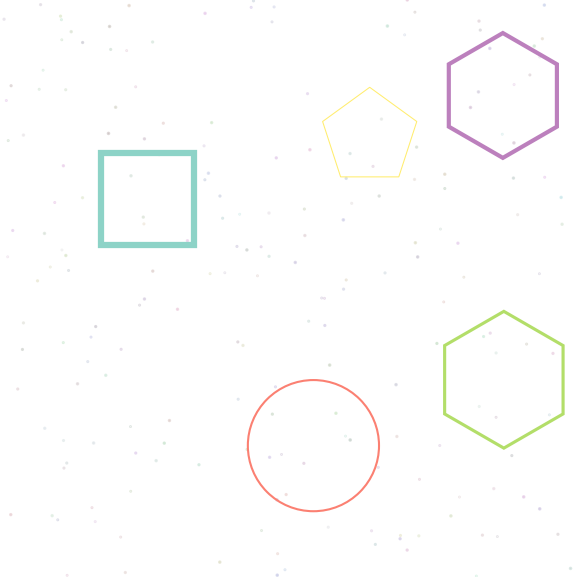[{"shape": "square", "thickness": 3, "radius": 0.4, "center": [0.256, 0.654]}, {"shape": "circle", "thickness": 1, "radius": 0.57, "center": [0.543, 0.227]}, {"shape": "hexagon", "thickness": 1.5, "radius": 0.59, "center": [0.872, 0.342]}, {"shape": "hexagon", "thickness": 2, "radius": 0.54, "center": [0.871, 0.834]}, {"shape": "pentagon", "thickness": 0.5, "radius": 0.43, "center": [0.64, 0.762]}]